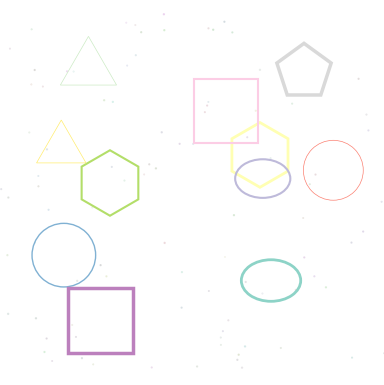[{"shape": "oval", "thickness": 2, "radius": 0.39, "center": [0.704, 0.271]}, {"shape": "hexagon", "thickness": 2, "radius": 0.42, "center": [0.675, 0.598]}, {"shape": "oval", "thickness": 1.5, "radius": 0.36, "center": [0.682, 0.536]}, {"shape": "circle", "thickness": 0.5, "radius": 0.39, "center": [0.866, 0.558]}, {"shape": "circle", "thickness": 1, "radius": 0.41, "center": [0.166, 0.337]}, {"shape": "hexagon", "thickness": 1.5, "radius": 0.43, "center": [0.286, 0.525]}, {"shape": "square", "thickness": 1.5, "radius": 0.42, "center": [0.588, 0.712]}, {"shape": "pentagon", "thickness": 2.5, "radius": 0.37, "center": [0.79, 0.813]}, {"shape": "square", "thickness": 2.5, "radius": 0.42, "center": [0.261, 0.167]}, {"shape": "triangle", "thickness": 0.5, "radius": 0.42, "center": [0.23, 0.821]}, {"shape": "triangle", "thickness": 0.5, "radius": 0.37, "center": [0.159, 0.614]}]